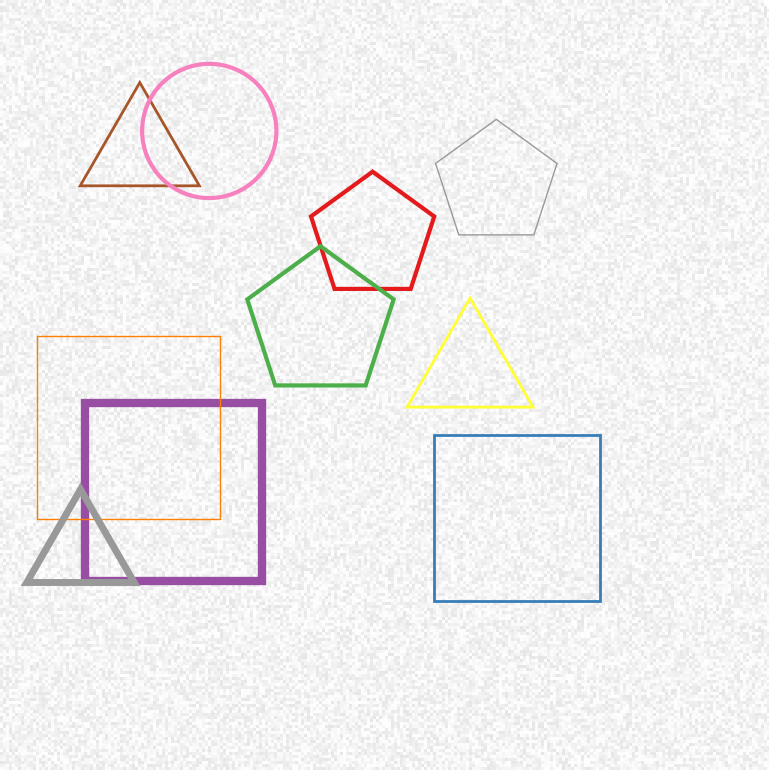[{"shape": "pentagon", "thickness": 1.5, "radius": 0.42, "center": [0.484, 0.693]}, {"shape": "square", "thickness": 1, "radius": 0.54, "center": [0.671, 0.327]}, {"shape": "pentagon", "thickness": 1.5, "radius": 0.5, "center": [0.416, 0.58]}, {"shape": "square", "thickness": 3, "radius": 0.58, "center": [0.225, 0.361]}, {"shape": "square", "thickness": 0.5, "radius": 0.59, "center": [0.167, 0.445]}, {"shape": "triangle", "thickness": 1, "radius": 0.47, "center": [0.611, 0.518]}, {"shape": "triangle", "thickness": 1, "radius": 0.45, "center": [0.182, 0.803]}, {"shape": "circle", "thickness": 1.5, "radius": 0.44, "center": [0.272, 0.83]}, {"shape": "pentagon", "thickness": 0.5, "radius": 0.41, "center": [0.645, 0.762]}, {"shape": "triangle", "thickness": 2.5, "radius": 0.4, "center": [0.105, 0.284]}]